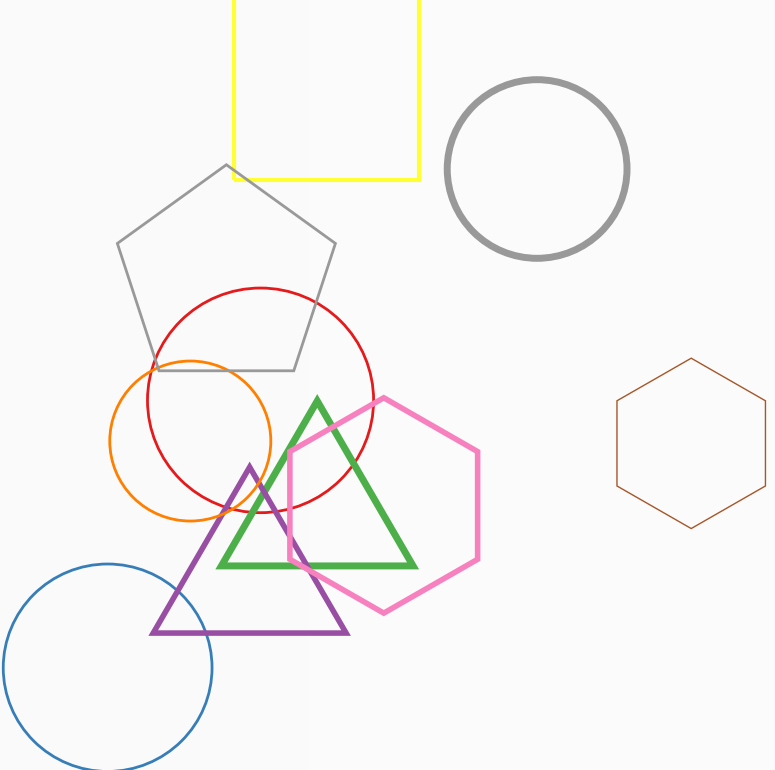[{"shape": "circle", "thickness": 1, "radius": 0.73, "center": [0.336, 0.48]}, {"shape": "circle", "thickness": 1, "radius": 0.67, "center": [0.139, 0.133]}, {"shape": "triangle", "thickness": 2.5, "radius": 0.71, "center": [0.409, 0.336]}, {"shape": "triangle", "thickness": 2, "radius": 0.72, "center": [0.322, 0.25]}, {"shape": "circle", "thickness": 1, "radius": 0.52, "center": [0.246, 0.427]}, {"shape": "square", "thickness": 1.5, "radius": 0.6, "center": [0.421, 0.886]}, {"shape": "hexagon", "thickness": 0.5, "radius": 0.55, "center": [0.892, 0.424]}, {"shape": "hexagon", "thickness": 2, "radius": 0.7, "center": [0.495, 0.344]}, {"shape": "pentagon", "thickness": 1, "radius": 0.74, "center": [0.292, 0.638]}, {"shape": "circle", "thickness": 2.5, "radius": 0.58, "center": [0.693, 0.781]}]